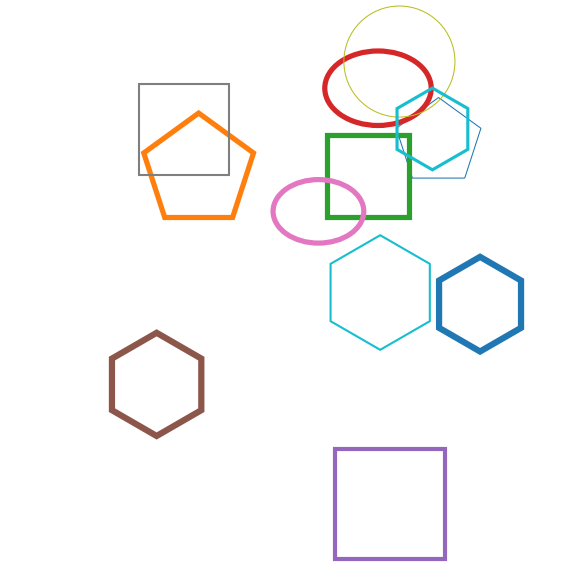[{"shape": "pentagon", "thickness": 0.5, "radius": 0.39, "center": [0.759, 0.753]}, {"shape": "hexagon", "thickness": 3, "radius": 0.41, "center": [0.831, 0.472]}, {"shape": "pentagon", "thickness": 2.5, "radius": 0.5, "center": [0.344, 0.703]}, {"shape": "square", "thickness": 2.5, "radius": 0.35, "center": [0.637, 0.694]}, {"shape": "oval", "thickness": 2.5, "radius": 0.46, "center": [0.655, 0.846]}, {"shape": "square", "thickness": 2, "radius": 0.47, "center": [0.676, 0.126]}, {"shape": "hexagon", "thickness": 3, "radius": 0.45, "center": [0.271, 0.334]}, {"shape": "oval", "thickness": 2.5, "radius": 0.39, "center": [0.551, 0.633]}, {"shape": "square", "thickness": 1, "radius": 0.39, "center": [0.319, 0.774]}, {"shape": "circle", "thickness": 0.5, "radius": 0.48, "center": [0.692, 0.893]}, {"shape": "hexagon", "thickness": 1, "radius": 0.5, "center": [0.658, 0.493]}, {"shape": "hexagon", "thickness": 1.5, "radius": 0.35, "center": [0.749, 0.776]}]